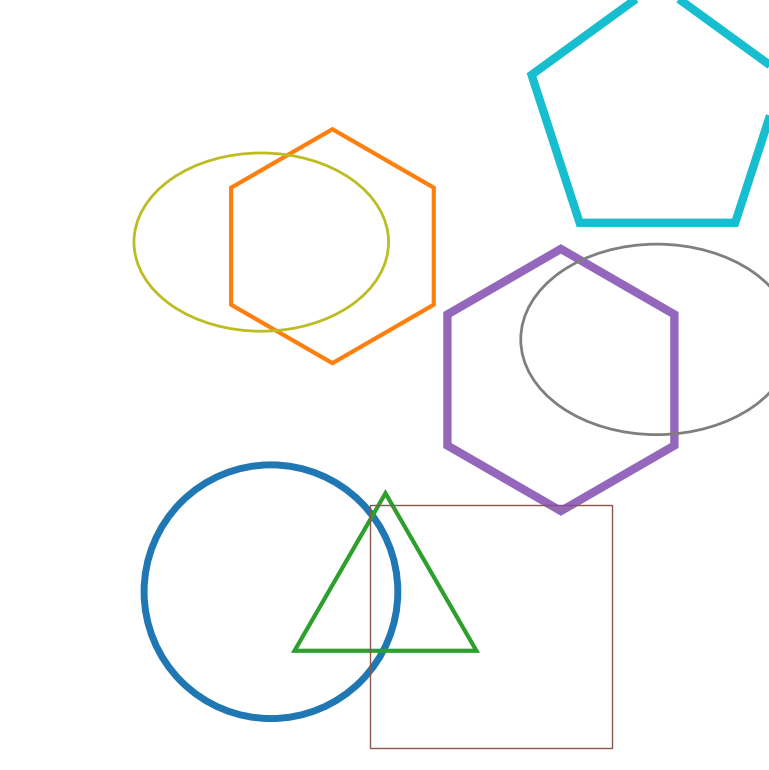[{"shape": "circle", "thickness": 2.5, "radius": 0.82, "center": [0.352, 0.232]}, {"shape": "hexagon", "thickness": 1.5, "radius": 0.76, "center": [0.432, 0.68]}, {"shape": "triangle", "thickness": 1.5, "radius": 0.68, "center": [0.501, 0.223]}, {"shape": "hexagon", "thickness": 3, "radius": 0.85, "center": [0.728, 0.507]}, {"shape": "square", "thickness": 0.5, "radius": 0.79, "center": [0.638, 0.186]}, {"shape": "oval", "thickness": 1, "radius": 0.88, "center": [0.853, 0.559]}, {"shape": "oval", "thickness": 1, "radius": 0.83, "center": [0.339, 0.686]}, {"shape": "pentagon", "thickness": 3, "radius": 0.86, "center": [0.854, 0.85]}]